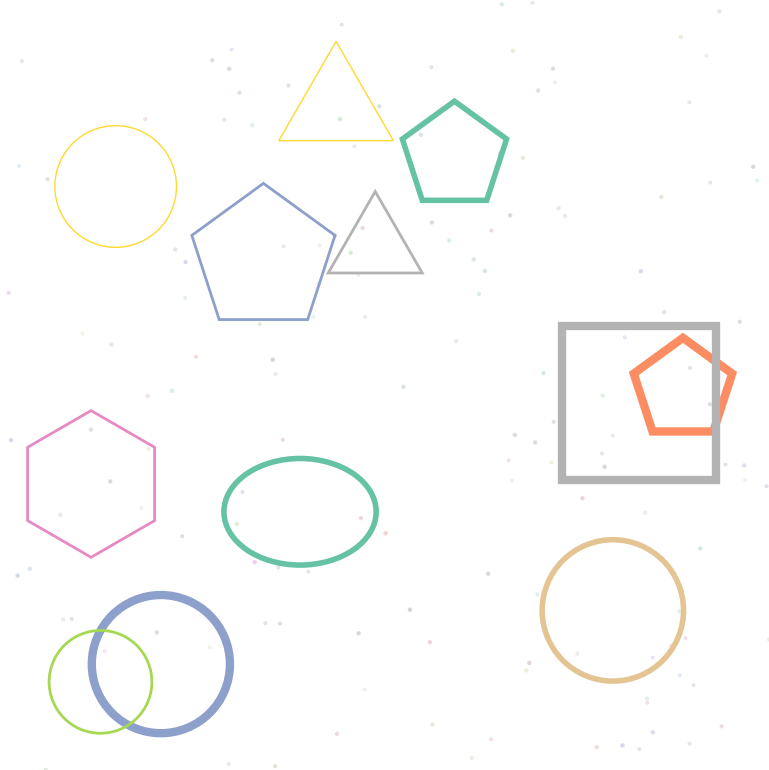[{"shape": "pentagon", "thickness": 2, "radius": 0.36, "center": [0.59, 0.797]}, {"shape": "oval", "thickness": 2, "radius": 0.49, "center": [0.39, 0.335]}, {"shape": "pentagon", "thickness": 3, "radius": 0.34, "center": [0.887, 0.494]}, {"shape": "pentagon", "thickness": 1, "radius": 0.49, "center": [0.342, 0.664]}, {"shape": "circle", "thickness": 3, "radius": 0.45, "center": [0.209, 0.138]}, {"shape": "hexagon", "thickness": 1, "radius": 0.48, "center": [0.118, 0.371]}, {"shape": "circle", "thickness": 1, "radius": 0.33, "center": [0.131, 0.114]}, {"shape": "triangle", "thickness": 0.5, "radius": 0.43, "center": [0.436, 0.86]}, {"shape": "circle", "thickness": 0.5, "radius": 0.39, "center": [0.15, 0.758]}, {"shape": "circle", "thickness": 2, "radius": 0.46, "center": [0.796, 0.207]}, {"shape": "triangle", "thickness": 1, "radius": 0.35, "center": [0.487, 0.681]}, {"shape": "square", "thickness": 3, "radius": 0.5, "center": [0.83, 0.476]}]